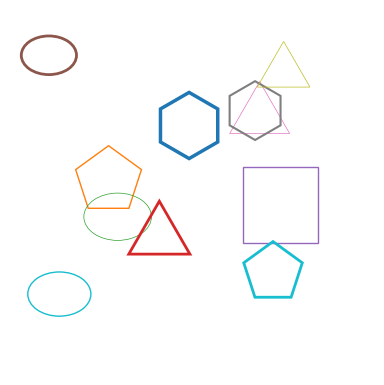[{"shape": "hexagon", "thickness": 2.5, "radius": 0.43, "center": [0.491, 0.674]}, {"shape": "pentagon", "thickness": 1, "radius": 0.45, "center": [0.282, 0.532]}, {"shape": "oval", "thickness": 0.5, "radius": 0.44, "center": [0.306, 0.437]}, {"shape": "triangle", "thickness": 2, "radius": 0.46, "center": [0.414, 0.386]}, {"shape": "square", "thickness": 1, "radius": 0.49, "center": [0.728, 0.467]}, {"shape": "oval", "thickness": 2, "radius": 0.36, "center": [0.127, 0.856]}, {"shape": "triangle", "thickness": 0.5, "radius": 0.45, "center": [0.674, 0.698]}, {"shape": "hexagon", "thickness": 1.5, "radius": 0.38, "center": [0.663, 0.713]}, {"shape": "triangle", "thickness": 0.5, "radius": 0.4, "center": [0.737, 0.813]}, {"shape": "pentagon", "thickness": 2, "radius": 0.4, "center": [0.709, 0.293]}, {"shape": "oval", "thickness": 1, "radius": 0.41, "center": [0.154, 0.236]}]